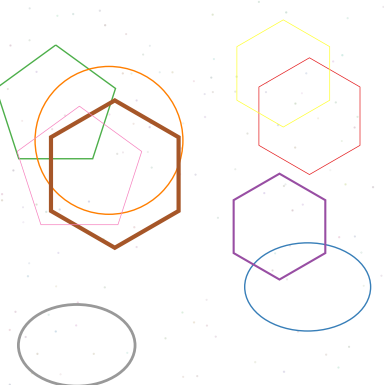[{"shape": "hexagon", "thickness": 0.5, "radius": 0.76, "center": [0.804, 0.698]}, {"shape": "oval", "thickness": 1, "radius": 0.82, "center": [0.799, 0.255]}, {"shape": "pentagon", "thickness": 1, "radius": 0.82, "center": [0.145, 0.72]}, {"shape": "hexagon", "thickness": 1.5, "radius": 0.69, "center": [0.726, 0.411]}, {"shape": "circle", "thickness": 1, "radius": 0.96, "center": [0.283, 0.635]}, {"shape": "hexagon", "thickness": 0.5, "radius": 0.7, "center": [0.736, 0.809]}, {"shape": "hexagon", "thickness": 3, "radius": 0.96, "center": [0.298, 0.548]}, {"shape": "pentagon", "thickness": 0.5, "radius": 0.85, "center": [0.206, 0.554]}, {"shape": "oval", "thickness": 2, "radius": 0.76, "center": [0.199, 0.103]}]